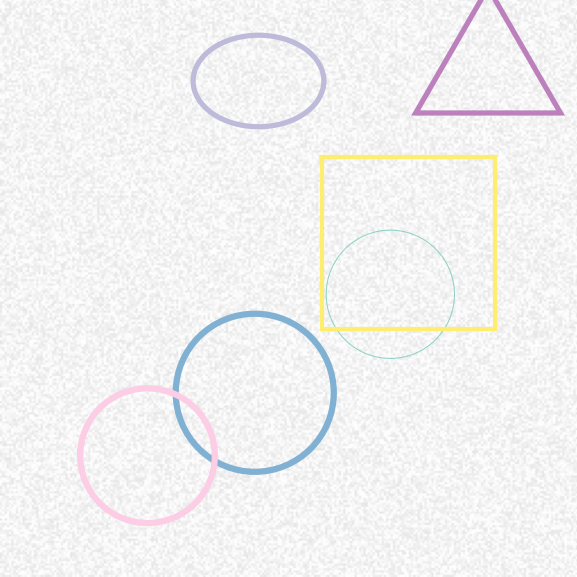[{"shape": "circle", "thickness": 0.5, "radius": 0.56, "center": [0.676, 0.49]}, {"shape": "oval", "thickness": 2.5, "radius": 0.57, "center": [0.448, 0.859]}, {"shape": "circle", "thickness": 3, "radius": 0.68, "center": [0.441, 0.319]}, {"shape": "circle", "thickness": 3, "radius": 0.58, "center": [0.255, 0.21]}, {"shape": "triangle", "thickness": 2.5, "radius": 0.72, "center": [0.845, 0.876]}, {"shape": "square", "thickness": 2, "radius": 0.75, "center": [0.707, 0.578]}]